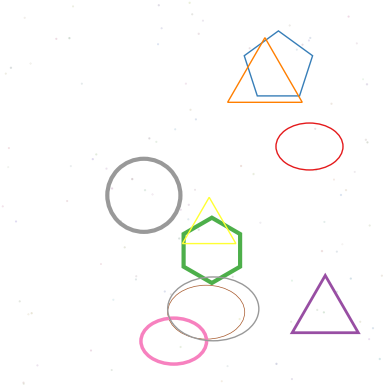[{"shape": "oval", "thickness": 1, "radius": 0.44, "center": [0.804, 0.619]}, {"shape": "pentagon", "thickness": 1, "radius": 0.47, "center": [0.723, 0.826]}, {"shape": "hexagon", "thickness": 3, "radius": 0.42, "center": [0.55, 0.35]}, {"shape": "triangle", "thickness": 2, "radius": 0.5, "center": [0.845, 0.185]}, {"shape": "triangle", "thickness": 1, "radius": 0.56, "center": [0.688, 0.79]}, {"shape": "triangle", "thickness": 1, "radius": 0.4, "center": [0.543, 0.407]}, {"shape": "oval", "thickness": 0.5, "radius": 0.5, "center": [0.536, 0.189]}, {"shape": "oval", "thickness": 2.5, "radius": 0.43, "center": [0.451, 0.114]}, {"shape": "oval", "thickness": 1, "radius": 0.59, "center": [0.554, 0.198]}, {"shape": "circle", "thickness": 3, "radius": 0.47, "center": [0.374, 0.493]}]